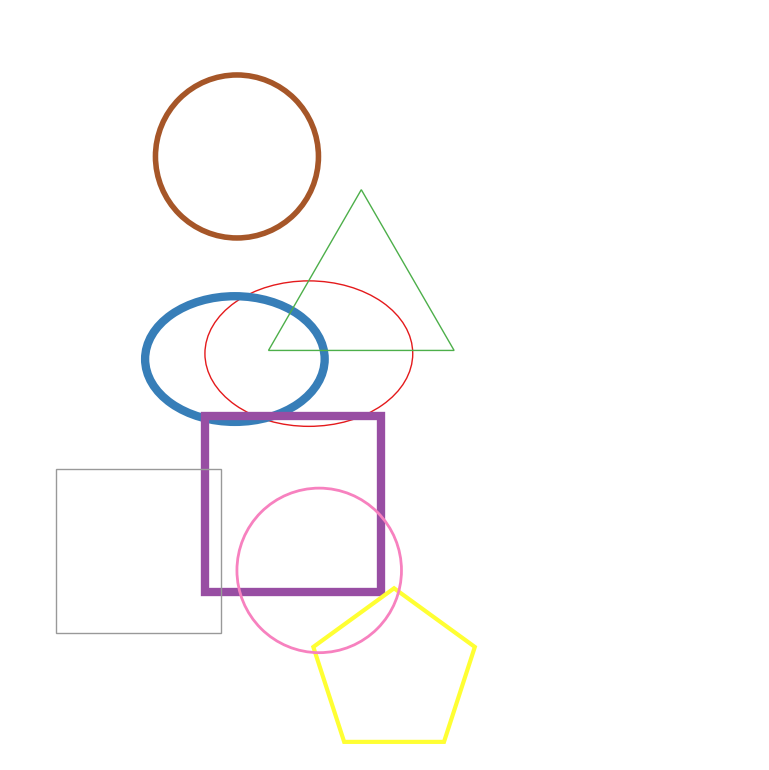[{"shape": "oval", "thickness": 0.5, "radius": 0.67, "center": [0.401, 0.541]}, {"shape": "oval", "thickness": 3, "radius": 0.58, "center": [0.305, 0.534]}, {"shape": "triangle", "thickness": 0.5, "radius": 0.7, "center": [0.469, 0.614]}, {"shape": "square", "thickness": 3, "radius": 0.57, "center": [0.381, 0.345]}, {"shape": "pentagon", "thickness": 1.5, "radius": 0.55, "center": [0.512, 0.126]}, {"shape": "circle", "thickness": 2, "radius": 0.53, "center": [0.308, 0.797]}, {"shape": "circle", "thickness": 1, "radius": 0.53, "center": [0.415, 0.259]}, {"shape": "square", "thickness": 0.5, "radius": 0.53, "center": [0.18, 0.285]}]